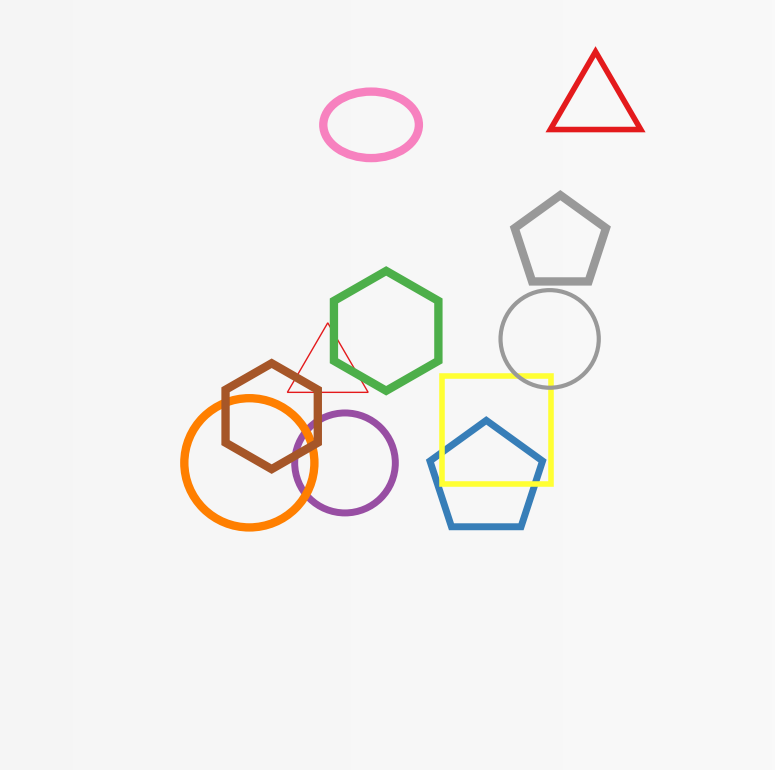[{"shape": "triangle", "thickness": 2, "radius": 0.34, "center": [0.768, 0.865]}, {"shape": "triangle", "thickness": 0.5, "radius": 0.3, "center": [0.423, 0.521]}, {"shape": "pentagon", "thickness": 2.5, "radius": 0.38, "center": [0.627, 0.378]}, {"shape": "hexagon", "thickness": 3, "radius": 0.39, "center": [0.498, 0.57]}, {"shape": "circle", "thickness": 2.5, "radius": 0.32, "center": [0.445, 0.399]}, {"shape": "circle", "thickness": 3, "radius": 0.42, "center": [0.322, 0.399]}, {"shape": "square", "thickness": 2, "radius": 0.35, "center": [0.641, 0.442]}, {"shape": "hexagon", "thickness": 3, "radius": 0.34, "center": [0.351, 0.459]}, {"shape": "oval", "thickness": 3, "radius": 0.31, "center": [0.479, 0.838]}, {"shape": "circle", "thickness": 1.5, "radius": 0.32, "center": [0.709, 0.56]}, {"shape": "pentagon", "thickness": 3, "radius": 0.31, "center": [0.723, 0.685]}]